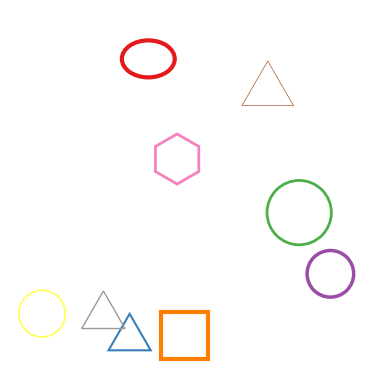[{"shape": "oval", "thickness": 3, "radius": 0.34, "center": [0.385, 0.847]}, {"shape": "triangle", "thickness": 1.5, "radius": 0.32, "center": [0.337, 0.122]}, {"shape": "circle", "thickness": 2, "radius": 0.42, "center": [0.777, 0.448]}, {"shape": "circle", "thickness": 2.5, "radius": 0.3, "center": [0.858, 0.289]}, {"shape": "square", "thickness": 3, "radius": 0.3, "center": [0.479, 0.128]}, {"shape": "circle", "thickness": 1, "radius": 0.3, "center": [0.109, 0.185]}, {"shape": "triangle", "thickness": 0.5, "radius": 0.39, "center": [0.695, 0.764]}, {"shape": "hexagon", "thickness": 2, "radius": 0.33, "center": [0.46, 0.587]}, {"shape": "triangle", "thickness": 1, "radius": 0.32, "center": [0.269, 0.179]}]